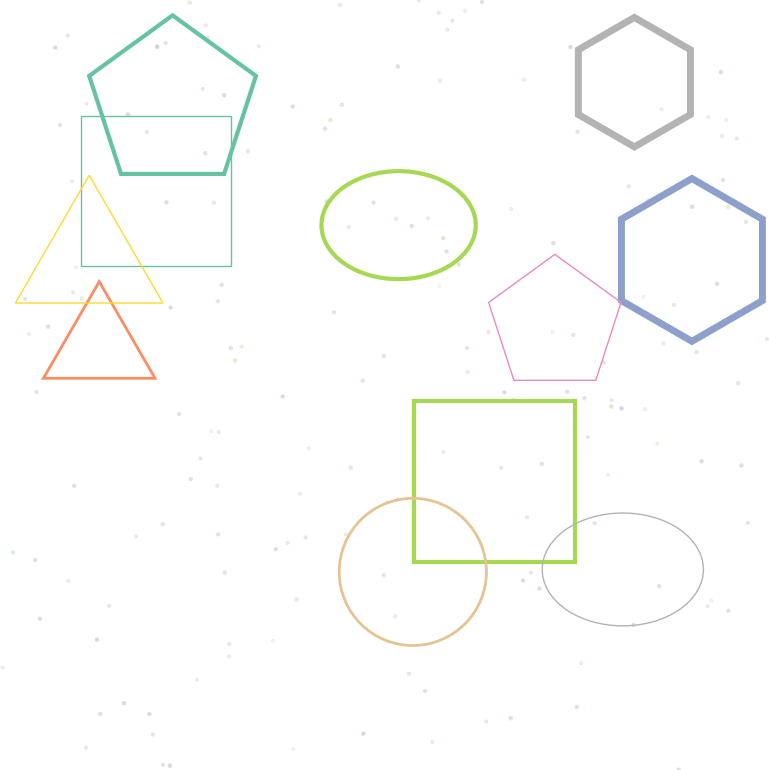[{"shape": "square", "thickness": 0.5, "radius": 0.49, "center": [0.203, 0.751]}, {"shape": "pentagon", "thickness": 1.5, "radius": 0.57, "center": [0.224, 0.866]}, {"shape": "triangle", "thickness": 1, "radius": 0.42, "center": [0.129, 0.551]}, {"shape": "hexagon", "thickness": 2.5, "radius": 0.53, "center": [0.899, 0.662]}, {"shape": "pentagon", "thickness": 0.5, "radius": 0.45, "center": [0.721, 0.579]}, {"shape": "oval", "thickness": 1.5, "radius": 0.5, "center": [0.518, 0.708]}, {"shape": "square", "thickness": 1.5, "radius": 0.52, "center": [0.642, 0.375]}, {"shape": "triangle", "thickness": 0.5, "radius": 0.55, "center": [0.116, 0.662]}, {"shape": "circle", "thickness": 1, "radius": 0.48, "center": [0.536, 0.257]}, {"shape": "oval", "thickness": 0.5, "radius": 0.52, "center": [0.809, 0.26]}, {"shape": "hexagon", "thickness": 2.5, "radius": 0.42, "center": [0.824, 0.893]}]